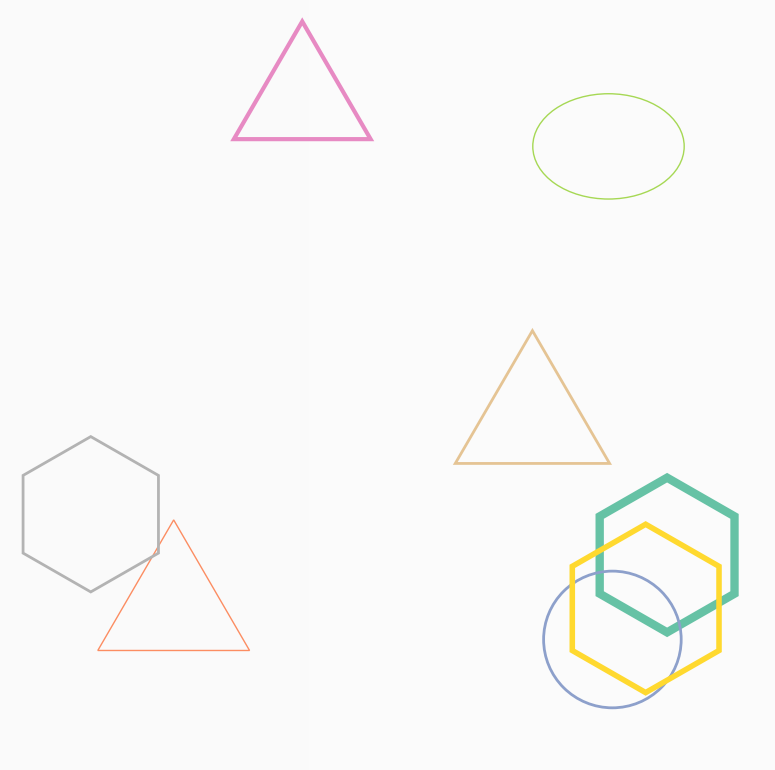[{"shape": "hexagon", "thickness": 3, "radius": 0.5, "center": [0.861, 0.279]}, {"shape": "triangle", "thickness": 0.5, "radius": 0.57, "center": [0.224, 0.212]}, {"shape": "circle", "thickness": 1, "radius": 0.44, "center": [0.79, 0.17]}, {"shape": "triangle", "thickness": 1.5, "radius": 0.51, "center": [0.39, 0.87]}, {"shape": "oval", "thickness": 0.5, "radius": 0.49, "center": [0.785, 0.81]}, {"shape": "hexagon", "thickness": 2, "radius": 0.55, "center": [0.833, 0.21]}, {"shape": "triangle", "thickness": 1, "radius": 0.57, "center": [0.687, 0.456]}, {"shape": "hexagon", "thickness": 1, "radius": 0.5, "center": [0.117, 0.332]}]